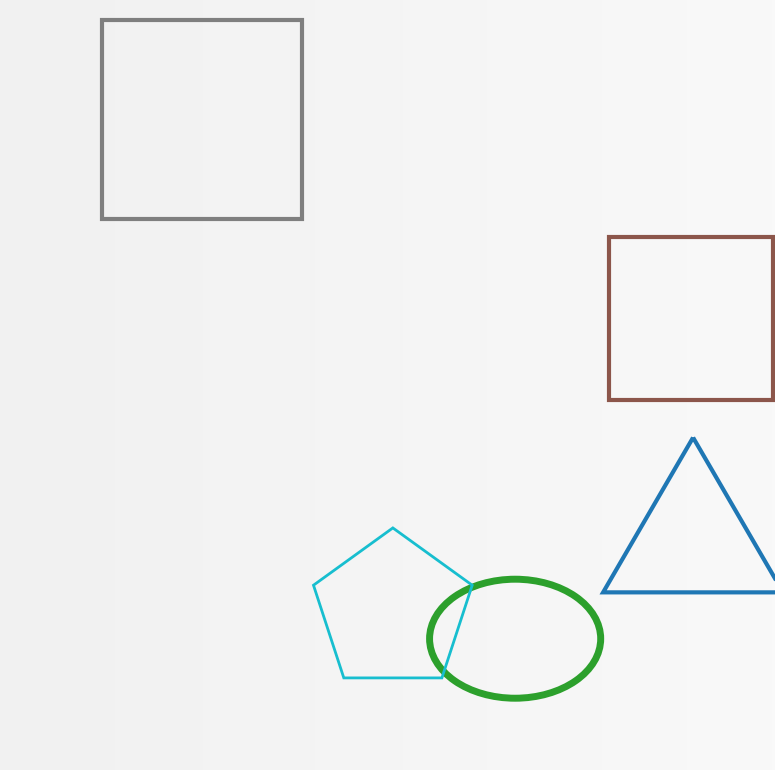[{"shape": "triangle", "thickness": 1.5, "radius": 0.67, "center": [0.894, 0.298]}, {"shape": "oval", "thickness": 2.5, "radius": 0.55, "center": [0.665, 0.171]}, {"shape": "square", "thickness": 1.5, "radius": 0.53, "center": [0.892, 0.587]}, {"shape": "square", "thickness": 1.5, "radius": 0.65, "center": [0.261, 0.845]}, {"shape": "pentagon", "thickness": 1, "radius": 0.54, "center": [0.507, 0.207]}]